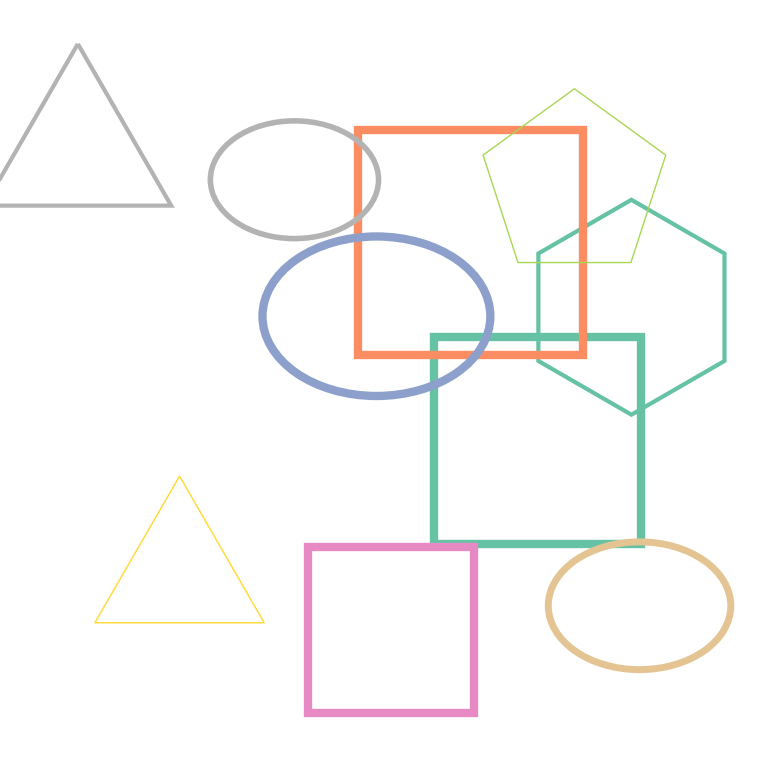[{"shape": "hexagon", "thickness": 1.5, "radius": 0.7, "center": [0.82, 0.601]}, {"shape": "square", "thickness": 3, "radius": 0.67, "center": [0.698, 0.428]}, {"shape": "square", "thickness": 3, "radius": 0.73, "center": [0.611, 0.685]}, {"shape": "oval", "thickness": 3, "radius": 0.74, "center": [0.489, 0.589]}, {"shape": "square", "thickness": 3, "radius": 0.54, "center": [0.508, 0.182]}, {"shape": "pentagon", "thickness": 0.5, "radius": 0.62, "center": [0.746, 0.76]}, {"shape": "triangle", "thickness": 0.5, "radius": 0.64, "center": [0.233, 0.255]}, {"shape": "oval", "thickness": 2.5, "radius": 0.59, "center": [0.831, 0.213]}, {"shape": "oval", "thickness": 2, "radius": 0.55, "center": [0.382, 0.767]}, {"shape": "triangle", "thickness": 1.5, "radius": 0.7, "center": [0.101, 0.803]}]